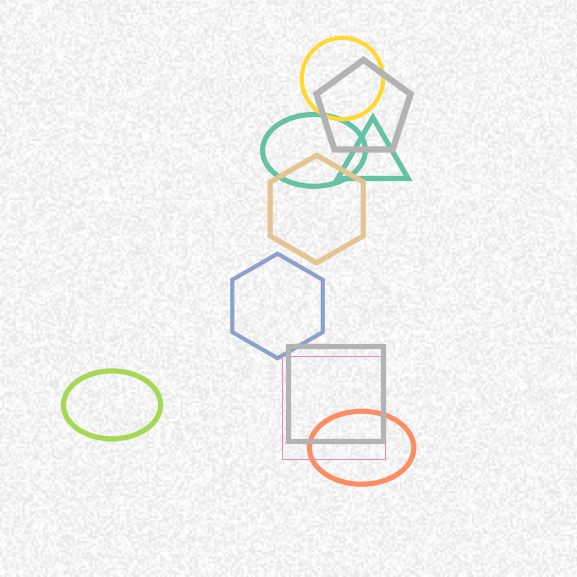[{"shape": "triangle", "thickness": 2.5, "radius": 0.35, "center": [0.646, 0.725]}, {"shape": "oval", "thickness": 2.5, "radius": 0.44, "center": [0.544, 0.739]}, {"shape": "oval", "thickness": 2.5, "radius": 0.45, "center": [0.626, 0.224]}, {"shape": "hexagon", "thickness": 2, "radius": 0.45, "center": [0.481, 0.469]}, {"shape": "square", "thickness": 0.5, "radius": 0.44, "center": [0.578, 0.294]}, {"shape": "oval", "thickness": 2.5, "radius": 0.42, "center": [0.194, 0.298]}, {"shape": "circle", "thickness": 2, "radius": 0.35, "center": [0.593, 0.863]}, {"shape": "hexagon", "thickness": 2.5, "radius": 0.47, "center": [0.548, 0.637]}, {"shape": "square", "thickness": 2.5, "radius": 0.41, "center": [0.581, 0.318]}, {"shape": "pentagon", "thickness": 3, "radius": 0.43, "center": [0.629, 0.81]}]